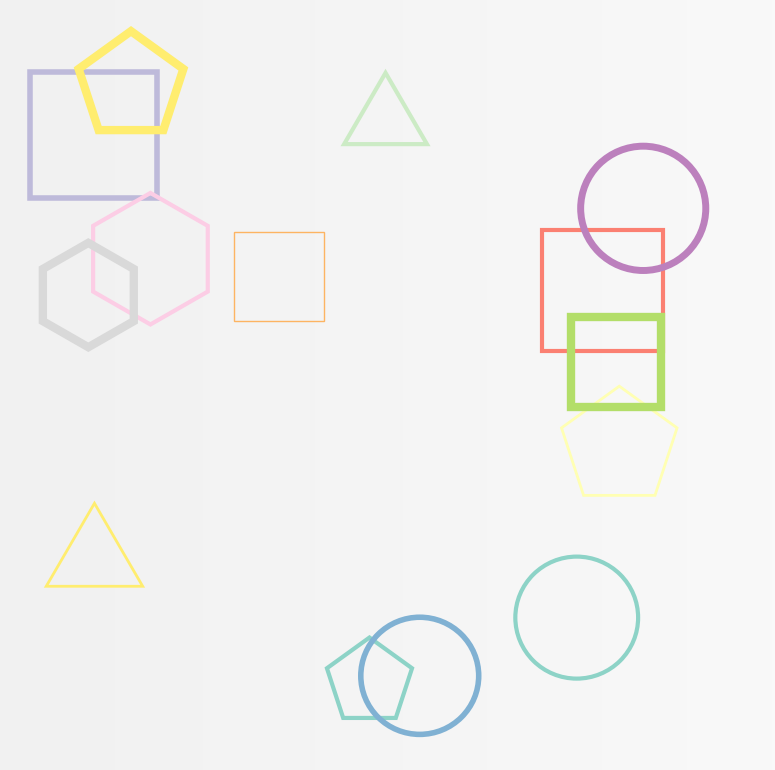[{"shape": "circle", "thickness": 1.5, "radius": 0.4, "center": [0.744, 0.198]}, {"shape": "pentagon", "thickness": 1.5, "radius": 0.29, "center": [0.477, 0.114]}, {"shape": "pentagon", "thickness": 1, "radius": 0.39, "center": [0.799, 0.42]}, {"shape": "square", "thickness": 2, "radius": 0.41, "center": [0.12, 0.825]}, {"shape": "square", "thickness": 1.5, "radius": 0.39, "center": [0.778, 0.623]}, {"shape": "circle", "thickness": 2, "radius": 0.38, "center": [0.542, 0.122]}, {"shape": "square", "thickness": 0.5, "radius": 0.29, "center": [0.36, 0.641]}, {"shape": "square", "thickness": 3, "radius": 0.29, "center": [0.795, 0.53]}, {"shape": "hexagon", "thickness": 1.5, "radius": 0.43, "center": [0.194, 0.664]}, {"shape": "hexagon", "thickness": 3, "radius": 0.34, "center": [0.114, 0.617]}, {"shape": "circle", "thickness": 2.5, "radius": 0.4, "center": [0.83, 0.729]}, {"shape": "triangle", "thickness": 1.5, "radius": 0.31, "center": [0.497, 0.844]}, {"shape": "triangle", "thickness": 1, "radius": 0.36, "center": [0.122, 0.275]}, {"shape": "pentagon", "thickness": 3, "radius": 0.36, "center": [0.169, 0.889]}]